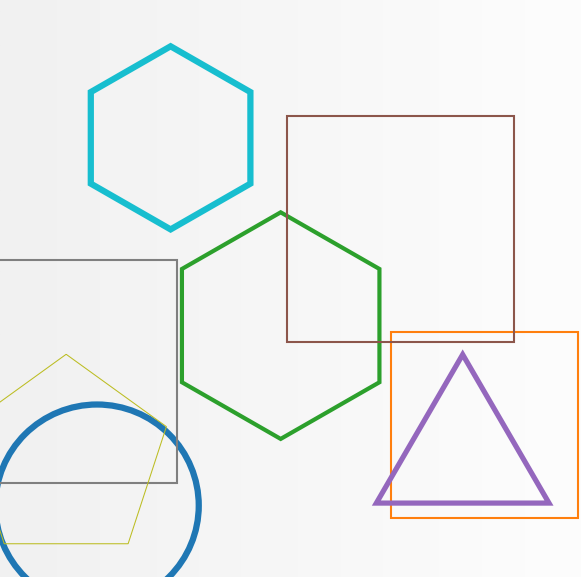[{"shape": "circle", "thickness": 3, "radius": 0.88, "center": [0.167, 0.124]}, {"shape": "square", "thickness": 1, "radius": 0.81, "center": [0.834, 0.263]}, {"shape": "hexagon", "thickness": 2, "radius": 0.98, "center": [0.483, 0.435]}, {"shape": "triangle", "thickness": 2.5, "radius": 0.86, "center": [0.796, 0.214]}, {"shape": "square", "thickness": 1, "radius": 0.98, "center": [0.689, 0.602]}, {"shape": "square", "thickness": 1, "radius": 0.96, "center": [0.112, 0.355]}, {"shape": "pentagon", "thickness": 0.5, "radius": 0.91, "center": [0.114, 0.204]}, {"shape": "hexagon", "thickness": 3, "radius": 0.79, "center": [0.294, 0.76]}]